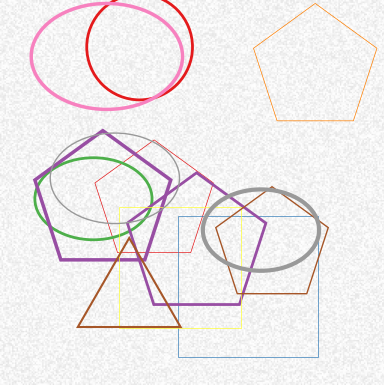[{"shape": "pentagon", "thickness": 0.5, "radius": 0.81, "center": [0.4, 0.475]}, {"shape": "circle", "thickness": 2, "radius": 0.69, "center": [0.363, 0.878]}, {"shape": "square", "thickness": 0.5, "radius": 0.91, "center": [0.645, 0.256]}, {"shape": "oval", "thickness": 2, "radius": 0.76, "center": [0.243, 0.484]}, {"shape": "pentagon", "thickness": 2, "radius": 0.95, "center": [0.511, 0.362]}, {"shape": "pentagon", "thickness": 2.5, "radius": 0.93, "center": [0.267, 0.475]}, {"shape": "pentagon", "thickness": 0.5, "radius": 0.84, "center": [0.819, 0.823]}, {"shape": "square", "thickness": 0.5, "radius": 0.79, "center": [0.467, 0.305]}, {"shape": "pentagon", "thickness": 1, "radius": 0.77, "center": [0.707, 0.361]}, {"shape": "triangle", "thickness": 1.5, "radius": 0.77, "center": [0.336, 0.228]}, {"shape": "oval", "thickness": 2.5, "radius": 0.98, "center": [0.278, 0.853]}, {"shape": "oval", "thickness": 3, "radius": 0.75, "center": [0.678, 0.402]}, {"shape": "oval", "thickness": 1, "radius": 0.84, "center": [0.298, 0.537]}]